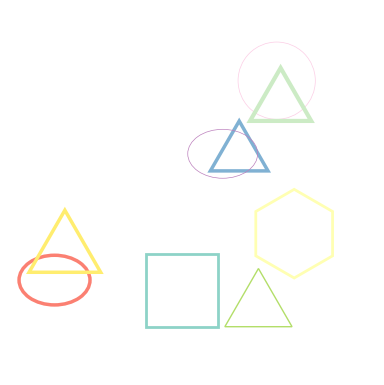[{"shape": "square", "thickness": 2, "radius": 0.47, "center": [0.472, 0.246]}, {"shape": "hexagon", "thickness": 2, "radius": 0.58, "center": [0.764, 0.393]}, {"shape": "oval", "thickness": 2.5, "radius": 0.46, "center": [0.142, 0.272]}, {"shape": "triangle", "thickness": 2.5, "radius": 0.43, "center": [0.621, 0.599]}, {"shape": "triangle", "thickness": 1, "radius": 0.5, "center": [0.671, 0.202]}, {"shape": "circle", "thickness": 0.5, "radius": 0.5, "center": [0.719, 0.79]}, {"shape": "oval", "thickness": 0.5, "radius": 0.45, "center": [0.578, 0.601]}, {"shape": "triangle", "thickness": 3, "radius": 0.46, "center": [0.729, 0.732]}, {"shape": "triangle", "thickness": 2.5, "radius": 0.54, "center": [0.168, 0.347]}]